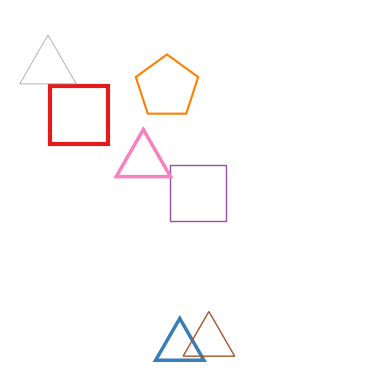[{"shape": "square", "thickness": 3, "radius": 0.37, "center": [0.206, 0.701]}, {"shape": "triangle", "thickness": 2.5, "radius": 0.36, "center": [0.467, 0.101]}, {"shape": "square", "thickness": 1, "radius": 0.36, "center": [0.515, 0.5]}, {"shape": "pentagon", "thickness": 1.5, "radius": 0.43, "center": [0.434, 0.774]}, {"shape": "triangle", "thickness": 1, "radius": 0.39, "center": [0.543, 0.114]}, {"shape": "triangle", "thickness": 2.5, "radius": 0.41, "center": [0.372, 0.582]}, {"shape": "triangle", "thickness": 0.5, "radius": 0.42, "center": [0.125, 0.824]}]